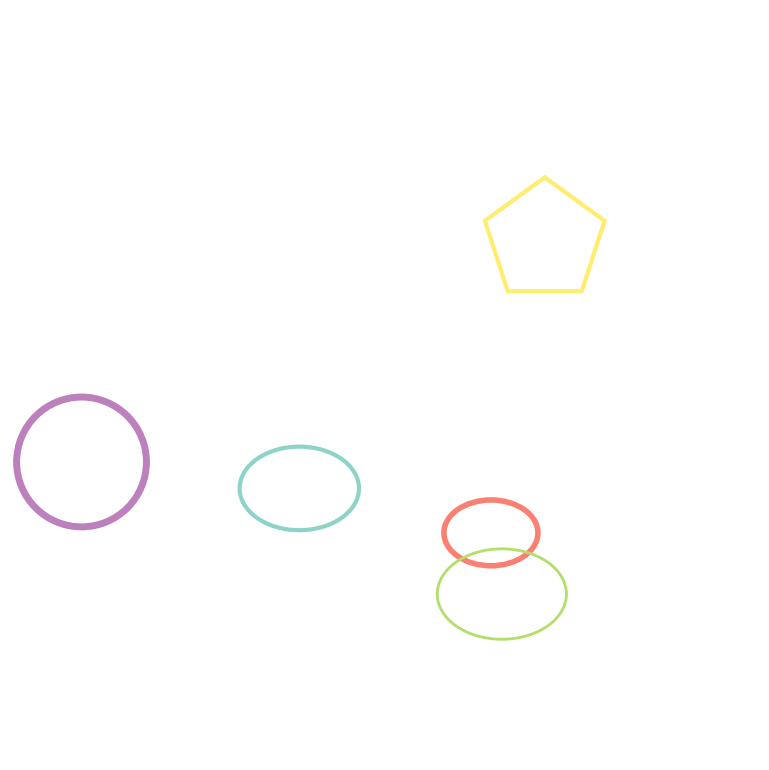[{"shape": "oval", "thickness": 1.5, "radius": 0.39, "center": [0.389, 0.366]}, {"shape": "oval", "thickness": 2, "radius": 0.31, "center": [0.638, 0.308]}, {"shape": "oval", "thickness": 1, "radius": 0.42, "center": [0.652, 0.229]}, {"shape": "circle", "thickness": 2.5, "radius": 0.42, "center": [0.106, 0.4]}, {"shape": "pentagon", "thickness": 1.5, "radius": 0.41, "center": [0.707, 0.688]}]